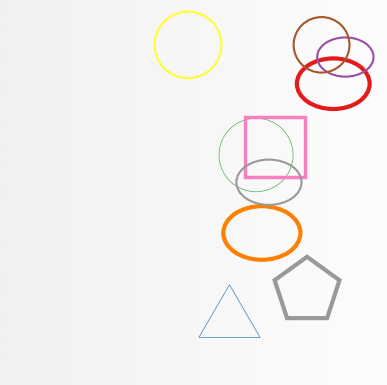[{"shape": "oval", "thickness": 3, "radius": 0.47, "center": [0.86, 0.783]}, {"shape": "triangle", "thickness": 0.5, "radius": 0.46, "center": [0.592, 0.169]}, {"shape": "circle", "thickness": 0.5, "radius": 0.48, "center": [0.661, 0.597]}, {"shape": "oval", "thickness": 1.5, "radius": 0.36, "center": [0.891, 0.852]}, {"shape": "oval", "thickness": 3, "radius": 0.5, "center": [0.676, 0.395]}, {"shape": "circle", "thickness": 1.5, "radius": 0.43, "center": [0.485, 0.883]}, {"shape": "circle", "thickness": 1.5, "radius": 0.36, "center": [0.83, 0.884]}, {"shape": "square", "thickness": 2.5, "radius": 0.39, "center": [0.709, 0.619]}, {"shape": "oval", "thickness": 1.5, "radius": 0.42, "center": [0.694, 0.527]}, {"shape": "pentagon", "thickness": 3, "radius": 0.44, "center": [0.792, 0.245]}]